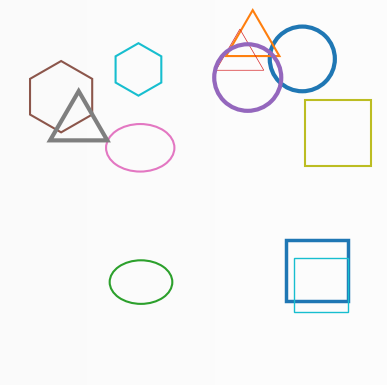[{"shape": "circle", "thickness": 3, "radius": 0.42, "center": [0.78, 0.847]}, {"shape": "square", "thickness": 2.5, "radius": 0.4, "center": [0.818, 0.298]}, {"shape": "triangle", "thickness": 1.5, "radius": 0.4, "center": [0.652, 0.894]}, {"shape": "oval", "thickness": 1.5, "radius": 0.4, "center": [0.364, 0.267]}, {"shape": "triangle", "thickness": 0.5, "radius": 0.36, "center": [0.619, 0.853]}, {"shape": "circle", "thickness": 3, "radius": 0.43, "center": [0.639, 0.799]}, {"shape": "hexagon", "thickness": 1.5, "radius": 0.46, "center": [0.158, 0.749]}, {"shape": "oval", "thickness": 1.5, "radius": 0.44, "center": [0.362, 0.616]}, {"shape": "triangle", "thickness": 3, "radius": 0.43, "center": [0.203, 0.678]}, {"shape": "square", "thickness": 1.5, "radius": 0.43, "center": [0.872, 0.656]}, {"shape": "hexagon", "thickness": 1.5, "radius": 0.34, "center": [0.357, 0.82]}, {"shape": "square", "thickness": 1, "radius": 0.35, "center": [0.828, 0.259]}]